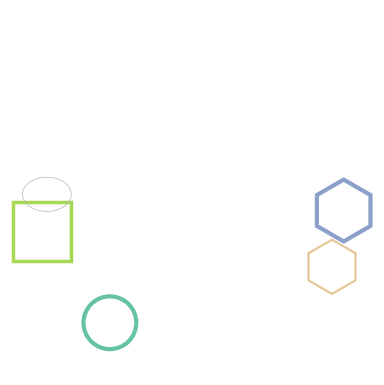[{"shape": "circle", "thickness": 3, "radius": 0.34, "center": [0.285, 0.162]}, {"shape": "hexagon", "thickness": 3, "radius": 0.4, "center": [0.893, 0.453]}, {"shape": "square", "thickness": 2.5, "radius": 0.38, "center": [0.109, 0.399]}, {"shape": "hexagon", "thickness": 1.5, "radius": 0.35, "center": [0.862, 0.307]}, {"shape": "oval", "thickness": 0.5, "radius": 0.32, "center": [0.122, 0.495]}]